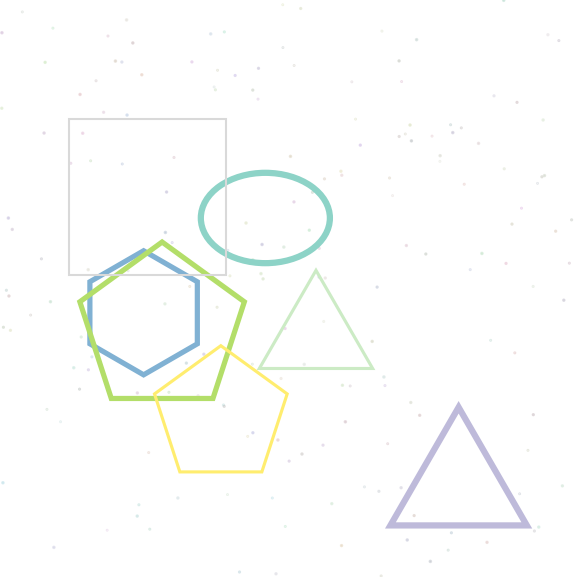[{"shape": "oval", "thickness": 3, "radius": 0.56, "center": [0.46, 0.622]}, {"shape": "triangle", "thickness": 3, "radius": 0.68, "center": [0.794, 0.158]}, {"shape": "hexagon", "thickness": 2.5, "radius": 0.54, "center": [0.249, 0.458]}, {"shape": "pentagon", "thickness": 2.5, "radius": 0.75, "center": [0.281, 0.43]}, {"shape": "square", "thickness": 1, "radius": 0.68, "center": [0.255, 0.658]}, {"shape": "triangle", "thickness": 1.5, "radius": 0.57, "center": [0.547, 0.418]}, {"shape": "pentagon", "thickness": 1.5, "radius": 0.6, "center": [0.382, 0.28]}]